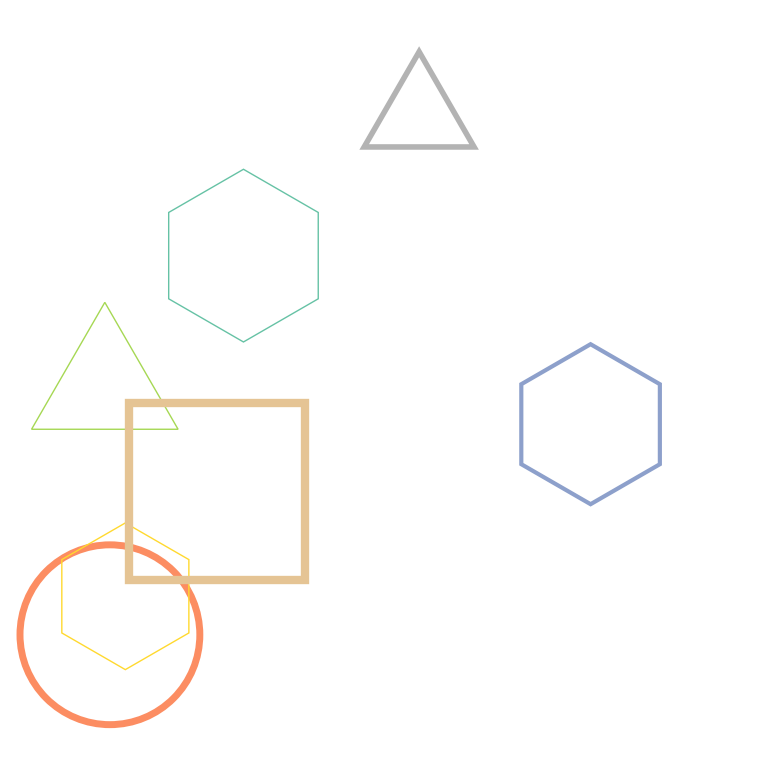[{"shape": "hexagon", "thickness": 0.5, "radius": 0.56, "center": [0.316, 0.668]}, {"shape": "circle", "thickness": 2.5, "radius": 0.58, "center": [0.143, 0.176]}, {"shape": "hexagon", "thickness": 1.5, "radius": 0.52, "center": [0.767, 0.449]}, {"shape": "triangle", "thickness": 0.5, "radius": 0.55, "center": [0.136, 0.497]}, {"shape": "hexagon", "thickness": 0.5, "radius": 0.48, "center": [0.163, 0.226]}, {"shape": "square", "thickness": 3, "radius": 0.57, "center": [0.282, 0.362]}, {"shape": "triangle", "thickness": 2, "radius": 0.41, "center": [0.544, 0.85]}]